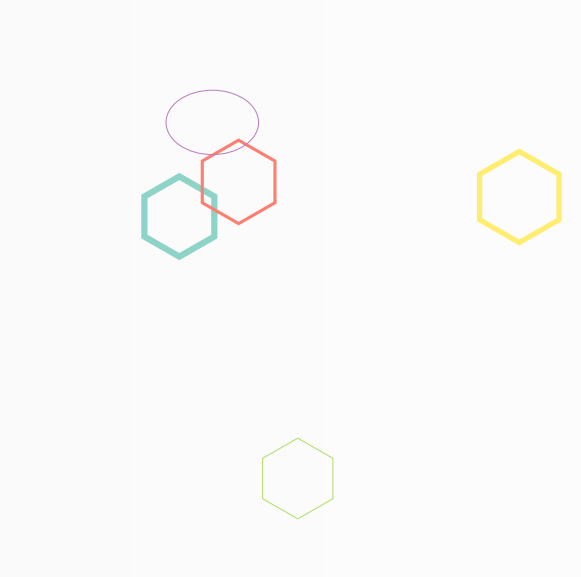[{"shape": "hexagon", "thickness": 3, "radius": 0.35, "center": [0.309, 0.624]}, {"shape": "hexagon", "thickness": 1.5, "radius": 0.36, "center": [0.411, 0.684]}, {"shape": "hexagon", "thickness": 0.5, "radius": 0.35, "center": [0.512, 0.171]}, {"shape": "oval", "thickness": 0.5, "radius": 0.4, "center": [0.365, 0.787]}, {"shape": "hexagon", "thickness": 2.5, "radius": 0.39, "center": [0.893, 0.658]}]